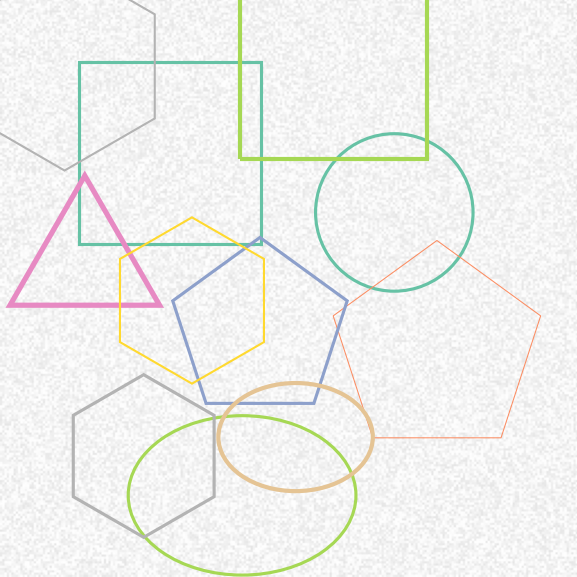[{"shape": "circle", "thickness": 1.5, "radius": 0.68, "center": [0.683, 0.631]}, {"shape": "square", "thickness": 1.5, "radius": 0.79, "center": [0.294, 0.734]}, {"shape": "pentagon", "thickness": 0.5, "radius": 0.94, "center": [0.757, 0.394]}, {"shape": "pentagon", "thickness": 1.5, "radius": 0.79, "center": [0.45, 0.429]}, {"shape": "triangle", "thickness": 2.5, "radius": 0.75, "center": [0.147, 0.545]}, {"shape": "oval", "thickness": 1.5, "radius": 0.99, "center": [0.419, 0.141]}, {"shape": "square", "thickness": 2, "radius": 0.81, "center": [0.578, 0.886]}, {"shape": "hexagon", "thickness": 1, "radius": 0.72, "center": [0.332, 0.479]}, {"shape": "oval", "thickness": 2, "radius": 0.67, "center": [0.512, 0.242]}, {"shape": "hexagon", "thickness": 1.5, "radius": 0.7, "center": [0.249, 0.21]}, {"shape": "hexagon", "thickness": 1, "radius": 0.9, "center": [0.112, 0.884]}]